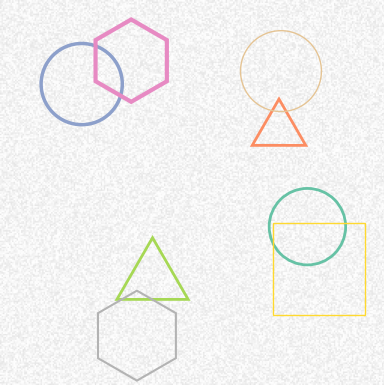[{"shape": "circle", "thickness": 2, "radius": 0.5, "center": [0.798, 0.411]}, {"shape": "triangle", "thickness": 2, "radius": 0.4, "center": [0.725, 0.663]}, {"shape": "circle", "thickness": 2.5, "radius": 0.53, "center": [0.212, 0.782]}, {"shape": "hexagon", "thickness": 3, "radius": 0.53, "center": [0.341, 0.842]}, {"shape": "triangle", "thickness": 2, "radius": 0.53, "center": [0.396, 0.276]}, {"shape": "square", "thickness": 1, "radius": 0.6, "center": [0.829, 0.302]}, {"shape": "circle", "thickness": 1, "radius": 0.53, "center": [0.73, 0.815]}, {"shape": "hexagon", "thickness": 1.5, "radius": 0.58, "center": [0.356, 0.128]}]